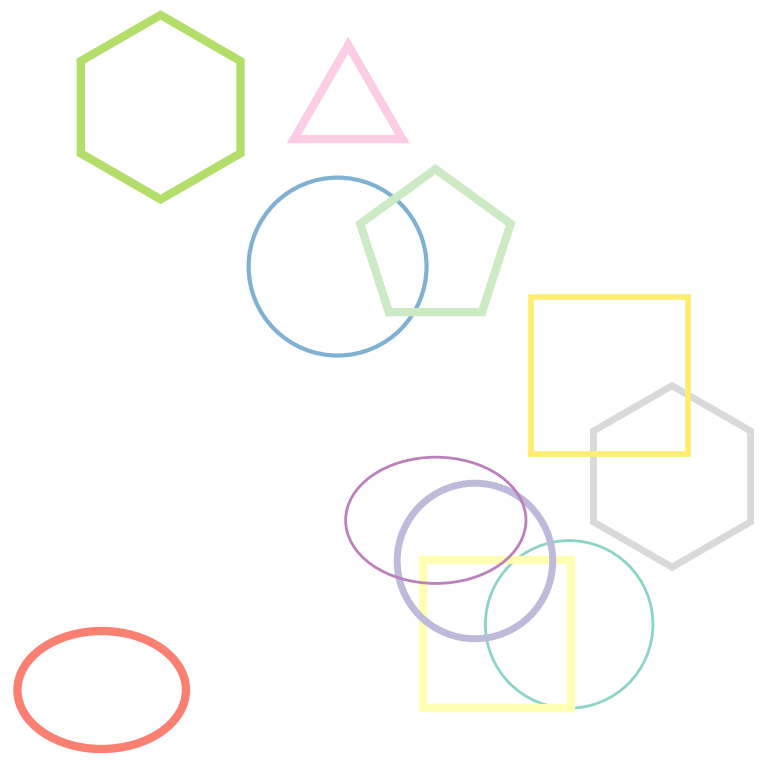[{"shape": "circle", "thickness": 1, "radius": 0.54, "center": [0.739, 0.189]}, {"shape": "square", "thickness": 3, "radius": 0.48, "center": [0.646, 0.176]}, {"shape": "circle", "thickness": 2.5, "radius": 0.5, "center": [0.617, 0.271]}, {"shape": "oval", "thickness": 3, "radius": 0.55, "center": [0.132, 0.104]}, {"shape": "circle", "thickness": 1.5, "radius": 0.58, "center": [0.438, 0.654]}, {"shape": "hexagon", "thickness": 3, "radius": 0.6, "center": [0.209, 0.861]}, {"shape": "triangle", "thickness": 3, "radius": 0.41, "center": [0.452, 0.86]}, {"shape": "hexagon", "thickness": 2.5, "radius": 0.59, "center": [0.873, 0.381]}, {"shape": "oval", "thickness": 1, "radius": 0.59, "center": [0.566, 0.324]}, {"shape": "pentagon", "thickness": 3, "radius": 0.51, "center": [0.566, 0.678]}, {"shape": "square", "thickness": 2, "radius": 0.51, "center": [0.792, 0.512]}]